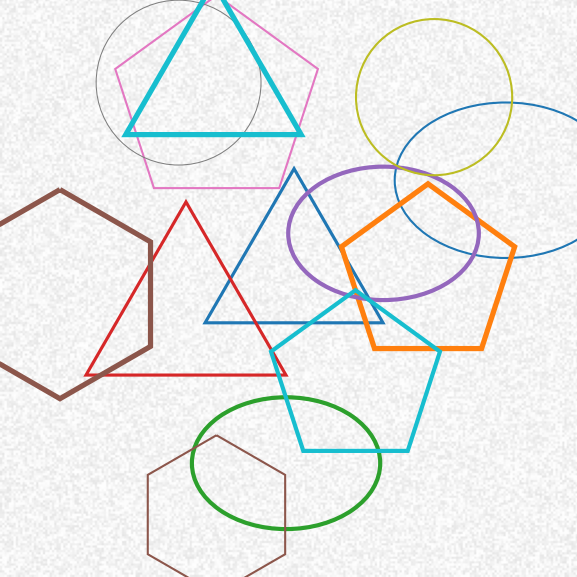[{"shape": "triangle", "thickness": 1.5, "radius": 0.89, "center": [0.509, 0.529]}, {"shape": "oval", "thickness": 1, "radius": 0.96, "center": [0.876, 0.687]}, {"shape": "pentagon", "thickness": 2.5, "radius": 0.79, "center": [0.741, 0.523]}, {"shape": "oval", "thickness": 2, "radius": 0.82, "center": [0.495, 0.197]}, {"shape": "triangle", "thickness": 1.5, "radius": 1.0, "center": [0.322, 0.45]}, {"shape": "oval", "thickness": 2, "radius": 0.83, "center": [0.664, 0.595]}, {"shape": "hexagon", "thickness": 2.5, "radius": 0.91, "center": [0.104, 0.49]}, {"shape": "hexagon", "thickness": 1, "radius": 0.69, "center": [0.375, 0.108]}, {"shape": "pentagon", "thickness": 1, "radius": 0.92, "center": [0.375, 0.823]}, {"shape": "circle", "thickness": 0.5, "radius": 0.71, "center": [0.309, 0.856]}, {"shape": "circle", "thickness": 1, "radius": 0.68, "center": [0.752, 0.831]}, {"shape": "pentagon", "thickness": 2, "radius": 0.77, "center": [0.616, 0.343]}, {"shape": "triangle", "thickness": 2.5, "radius": 0.88, "center": [0.37, 0.854]}]